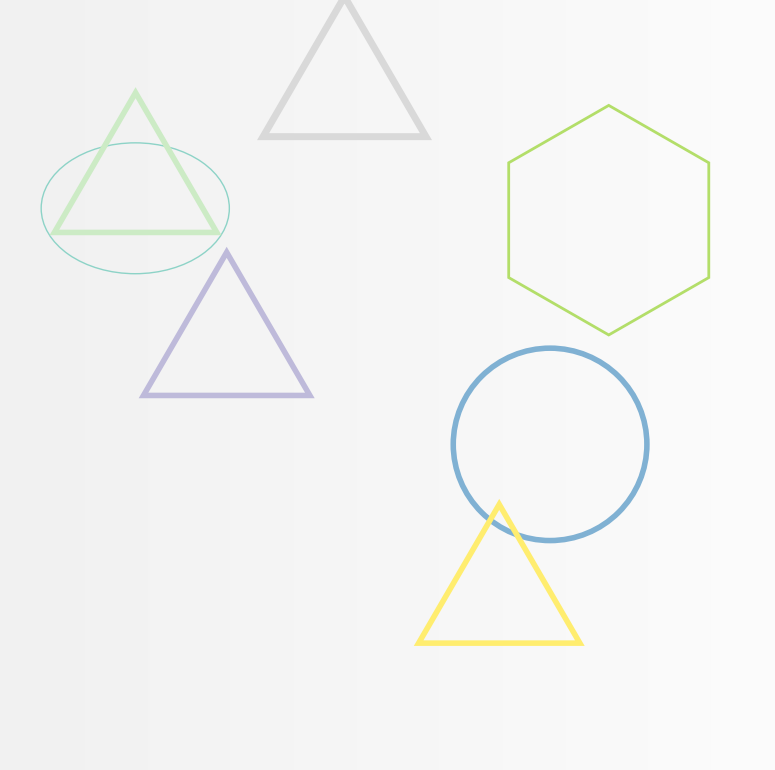[{"shape": "oval", "thickness": 0.5, "radius": 0.61, "center": [0.175, 0.73]}, {"shape": "triangle", "thickness": 2, "radius": 0.62, "center": [0.292, 0.548]}, {"shape": "circle", "thickness": 2, "radius": 0.62, "center": [0.71, 0.423]}, {"shape": "hexagon", "thickness": 1, "radius": 0.75, "center": [0.785, 0.714]}, {"shape": "triangle", "thickness": 2.5, "radius": 0.61, "center": [0.445, 0.883]}, {"shape": "triangle", "thickness": 2, "radius": 0.6, "center": [0.175, 0.759]}, {"shape": "triangle", "thickness": 2, "radius": 0.6, "center": [0.644, 0.225]}]